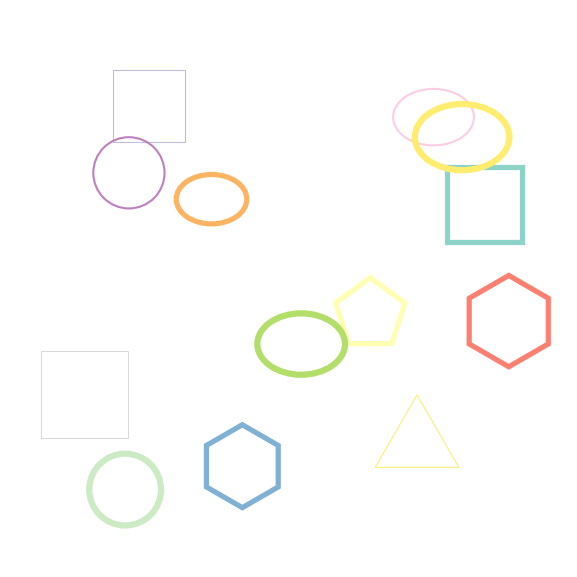[{"shape": "square", "thickness": 2.5, "radius": 0.32, "center": [0.839, 0.645]}, {"shape": "pentagon", "thickness": 2.5, "radius": 0.32, "center": [0.641, 0.455]}, {"shape": "square", "thickness": 0.5, "radius": 0.31, "center": [0.258, 0.816]}, {"shape": "hexagon", "thickness": 2.5, "radius": 0.4, "center": [0.881, 0.443]}, {"shape": "hexagon", "thickness": 2.5, "radius": 0.36, "center": [0.42, 0.192]}, {"shape": "oval", "thickness": 2.5, "radius": 0.31, "center": [0.366, 0.654]}, {"shape": "oval", "thickness": 3, "radius": 0.38, "center": [0.522, 0.403]}, {"shape": "oval", "thickness": 1, "radius": 0.35, "center": [0.751, 0.796]}, {"shape": "square", "thickness": 0.5, "radius": 0.38, "center": [0.146, 0.316]}, {"shape": "circle", "thickness": 1, "radius": 0.31, "center": [0.223, 0.7]}, {"shape": "circle", "thickness": 3, "radius": 0.31, "center": [0.217, 0.151]}, {"shape": "oval", "thickness": 3, "radius": 0.41, "center": [0.8, 0.762]}, {"shape": "triangle", "thickness": 0.5, "radius": 0.42, "center": [0.722, 0.232]}]